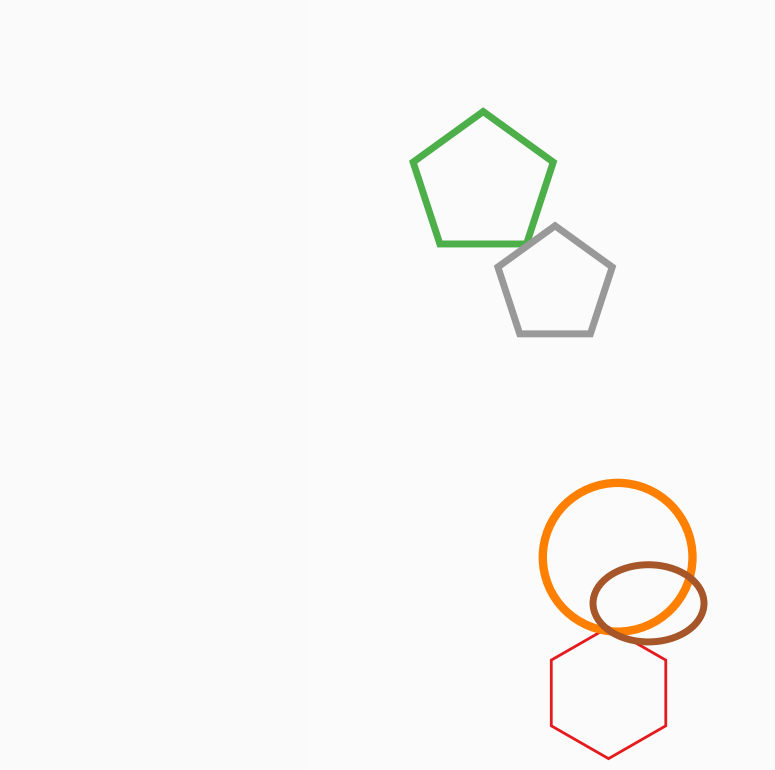[{"shape": "hexagon", "thickness": 1, "radius": 0.43, "center": [0.785, 0.1]}, {"shape": "pentagon", "thickness": 2.5, "radius": 0.48, "center": [0.623, 0.76]}, {"shape": "circle", "thickness": 3, "radius": 0.48, "center": [0.797, 0.276]}, {"shape": "oval", "thickness": 2.5, "radius": 0.36, "center": [0.837, 0.216]}, {"shape": "pentagon", "thickness": 2.5, "radius": 0.39, "center": [0.716, 0.629]}]